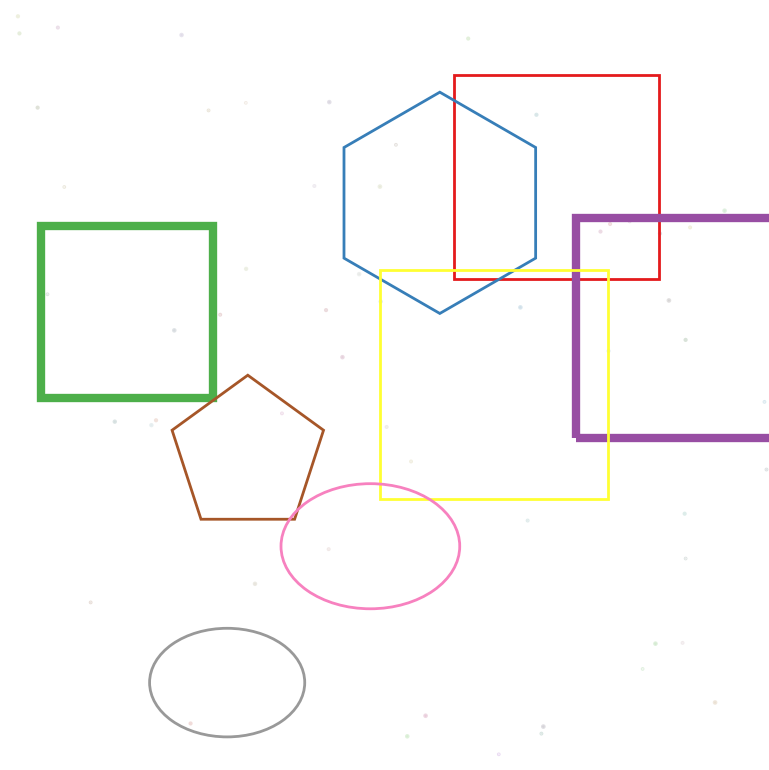[{"shape": "square", "thickness": 1, "radius": 0.66, "center": [0.722, 0.77]}, {"shape": "hexagon", "thickness": 1, "radius": 0.72, "center": [0.571, 0.737]}, {"shape": "square", "thickness": 3, "radius": 0.56, "center": [0.165, 0.595]}, {"shape": "square", "thickness": 3, "radius": 0.72, "center": [0.891, 0.574]}, {"shape": "square", "thickness": 1, "radius": 0.74, "center": [0.642, 0.501]}, {"shape": "pentagon", "thickness": 1, "radius": 0.52, "center": [0.322, 0.409]}, {"shape": "oval", "thickness": 1, "radius": 0.58, "center": [0.481, 0.291]}, {"shape": "oval", "thickness": 1, "radius": 0.5, "center": [0.295, 0.114]}]